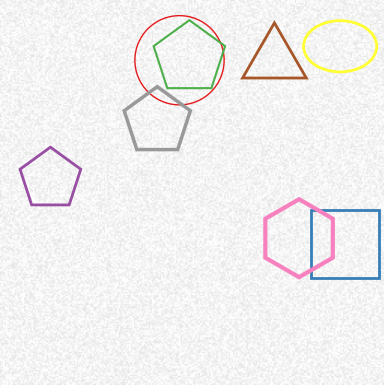[{"shape": "circle", "thickness": 1, "radius": 0.58, "center": [0.466, 0.843]}, {"shape": "square", "thickness": 2, "radius": 0.44, "center": [0.896, 0.367]}, {"shape": "pentagon", "thickness": 1.5, "radius": 0.49, "center": [0.492, 0.85]}, {"shape": "pentagon", "thickness": 2, "radius": 0.41, "center": [0.131, 0.535]}, {"shape": "oval", "thickness": 2, "radius": 0.48, "center": [0.883, 0.88]}, {"shape": "triangle", "thickness": 2, "radius": 0.48, "center": [0.713, 0.845]}, {"shape": "hexagon", "thickness": 3, "radius": 0.51, "center": [0.777, 0.381]}, {"shape": "pentagon", "thickness": 2.5, "radius": 0.45, "center": [0.408, 0.685]}]